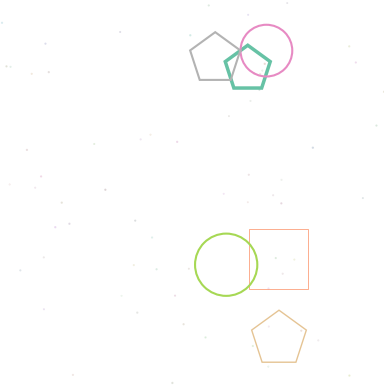[{"shape": "pentagon", "thickness": 2.5, "radius": 0.31, "center": [0.644, 0.821]}, {"shape": "square", "thickness": 0.5, "radius": 0.39, "center": [0.724, 0.327]}, {"shape": "circle", "thickness": 1.5, "radius": 0.34, "center": [0.692, 0.869]}, {"shape": "circle", "thickness": 1.5, "radius": 0.4, "center": [0.587, 0.312]}, {"shape": "pentagon", "thickness": 1, "radius": 0.37, "center": [0.725, 0.12]}, {"shape": "pentagon", "thickness": 1.5, "radius": 0.34, "center": [0.559, 0.848]}]